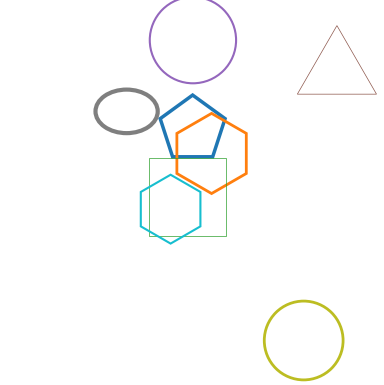[{"shape": "pentagon", "thickness": 2.5, "radius": 0.44, "center": [0.5, 0.664]}, {"shape": "hexagon", "thickness": 2, "radius": 0.52, "center": [0.55, 0.601]}, {"shape": "square", "thickness": 0.5, "radius": 0.5, "center": [0.487, 0.488]}, {"shape": "circle", "thickness": 1.5, "radius": 0.56, "center": [0.501, 0.896]}, {"shape": "triangle", "thickness": 0.5, "radius": 0.59, "center": [0.875, 0.815]}, {"shape": "oval", "thickness": 3, "radius": 0.4, "center": [0.329, 0.711]}, {"shape": "circle", "thickness": 2, "radius": 0.51, "center": [0.789, 0.116]}, {"shape": "hexagon", "thickness": 1.5, "radius": 0.45, "center": [0.443, 0.457]}]